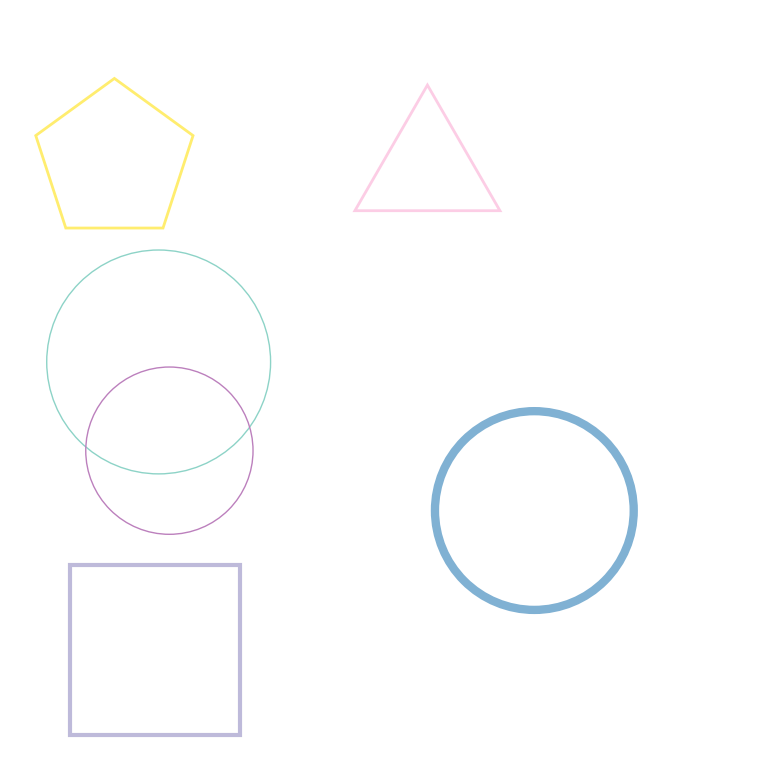[{"shape": "circle", "thickness": 0.5, "radius": 0.73, "center": [0.206, 0.53]}, {"shape": "square", "thickness": 1.5, "radius": 0.55, "center": [0.201, 0.156]}, {"shape": "circle", "thickness": 3, "radius": 0.65, "center": [0.694, 0.337]}, {"shape": "triangle", "thickness": 1, "radius": 0.54, "center": [0.555, 0.781]}, {"shape": "circle", "thickness": 0.5, "radius": 0.54, "center": [0.22, 0.415]}, {"shape": "pentagon", "thickness": 1, "radius": 0.54, "center": [0.149, 0.791]}]